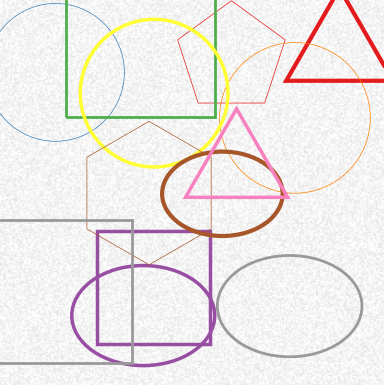[{"shape": "triangle", "thickness": 3, "radius": 0.8, "center": [0.882, 0.87]}, {"shape": "pentagon", "thickness": 0.5, "radius": 0.73, "center": [0.601, 0.851]}, {"shape": "circle", "thickness": 0.5, "radius": 0.9, "center": [0.144, 0.812]}, {"shape": "square", "thickness": 2, "radius": 0.97, "center": [0.364, 0.89]}, {"shape": "oval", "thickness": 2.5, "radius": 0.93, "center": [0.372, 0.18]}, {"shape": "square", "thickness": 2.5, "radius": 0.73, "center": [0.399, 0.253]}, {"shape": "circle", "thickness": 0.5, "radius": 0.98, "center": [0.766, 0.694]}, {"shape": "circle", "thickness": 2.5, "radius": 0.96, "center": [0.4, 0.758]}, {"shape": "hexagon", "thickness": 0.5, "radius": 0.93, "center": [0.387, 0.499]}, {"shape": "oval", "thickness": 3, "radius": 0.78, "center": [0.578, 0.497]}, {"shape": "triangle", "thickness": 2.5, "radius": 0.77, "center": [0.614, 0.564]}, {"shape": "square", "thickness": 2, "radius": 0.93, "center": [0.156, 0.242]}, {"shape": "oval", "thickness": 2, "radius": 0.94, "center": [0.752, 0.205]}]